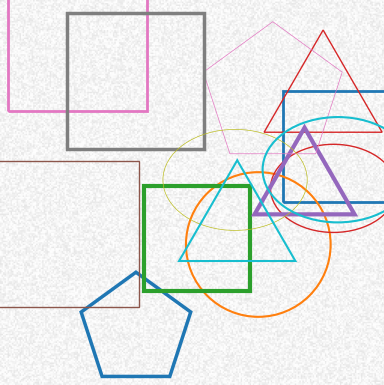[{"shape": "square", "thickness": 2, "radius": 0.72, "center": [0.879, 0.619]}, {"shape": "pentagon", "thickness": 2.5, "radius": 0.75, "center": [0.353, 0.143]}, {"shape": "circle", "thickness": 1.5, "radius": 0.94, "center": [0.671, 0.365]}, {"shape": "square", "thickness": 3, "radius": 0.69, "center": [0.512, 0.381]}, {"shape": "oval", "thickness": 1, "radius": 0.82, "center": [0.866, 0.511]}, {"shape": "triangle", "thickness": 1, "radius": 0.88, "center": [0.839, 0.745]}, {"shape": "triangle", "thickness": 3, "radius": 0.75, "center": [0.791, 0.518]}, {"shape": "square", "thickness": 1, "radius": 0.95, "center": [0.171, 0.392]}, {"shape": "square", "thickness": 2, "radius": 0.9, "center": [0.201, 0.892]}, {"shape": "pentagon", "thickness": 0.5, "radius": 0.95, "center": [0.709, 0.754]}, {"shape": "square", "thickness": 2.5, "radius": 0.89, "center": [0.351, 0.789]}, {"shape": "oval", "thickness": 0.5, "radius": 0.94, "center": [0.611, 0.533]}, {"shape": "oval", "thickness": 1.5, "radius": 0.98, "center": [0.877, 0.559]}, {"shape": "triangle", "thickness": 1.5, "radius": 0.87, "center": [0.616, 0.409]}]